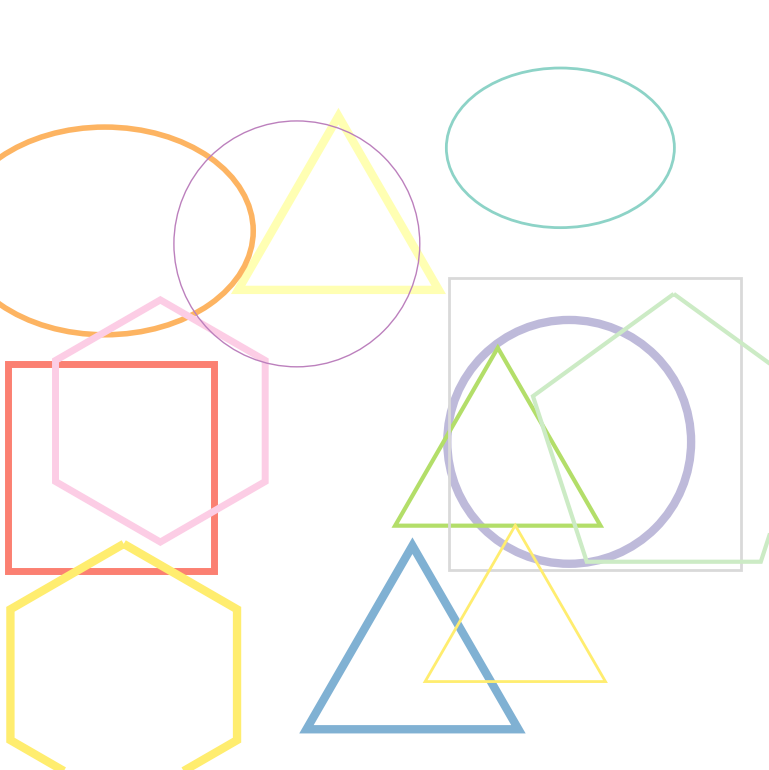[{"shape": "oval", "thickness": 1, "radius": 0.74, "center": [0.728, 0.808]}, {"shape": "triangle", "thickness": 3, "radius": 0.75, "center": [0.44, 0.699]}, {"shape": "circle", "thickness": 3, "radius": 0.79, "center": [0.739, 0.426]}, {"shape": "square", "thickness": 2.5, "radius": 0.67, "center": [0.144, 0.393]}, {"shape": "triangle", "thickness": 3, "radius": 0.79, "center": [0.536, 0.132]}, {"shape": "oval", "thickness": 2, "radius": 0.96, "center": [0.136, 0.7]}, {"shape": "triangle", "thickness": 1.5, "radius": 0.77, "center": [0.647, 0.394]}, {"shape": "hexagon", "thickness": 2.5, "radius": 0.79, "center": [0.208, 0.453]}, {"shape": "square", "thickness": 1, "radius": 0.95, "center": [0.773, 0.449]}, {"shape": "circle", "thickness": 0.5, "radius": 0.8, "center": [0.386, 0.683]}, {"shape": "pentagon", "thickness": 1.5, "radius": 0.96, "center": [0.875, 0.426]}, {"shape": "triangle", "thickness": 1, "radius": 0.68, "center": [0.669, 0.182]}, {"shape": "hexagon", "thickness": 3, "radius": 0.85, "center": [0.161, 0.124]}]